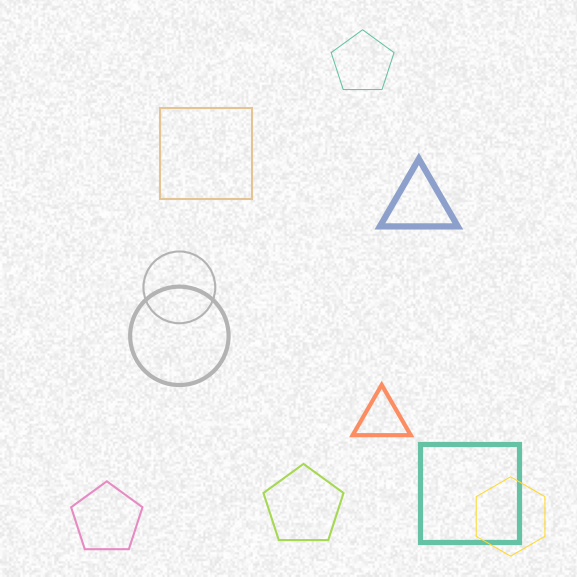[{"shape": "square", "thickness": 2.5, "radius": 0.42, "center": [0.813, 0.145]}, {"shape": "pentagon", "thickness": 0.5, "radius": 0.29, "center": [0.628, 0.89]}, {"shape": "triangle", "thickness": 2, "radius": 0.29, "center": [0.661, 0.275]}, {"shape": "triangle", "thickness": 3, "radius": 0.39, "center": [0.725, 0.646]}, {"shape": "pentagon", "thickness": 1, "radius": 0.32, "center": [0.185, 0.101]}, {"shape": "pentagon", "thickness": 1, "radius": 0.36, "center": [0.526, 0.123]}, {"shape": "hexagon", "thickness": 0.5, "radius": 0.34, "center": [0.884, 0.105]}, {"shape": "square", "thickness": 1, "radius": 0.4, "center": [0.356, 0.733]}, {"shape": "circle", "thickness": 1, "radius": 0.31, "center": [0.311, 0.502]}, {"shape": "circle", "thickness": 2, "radius": 0.43, "center": [0.311, 0.418]}]